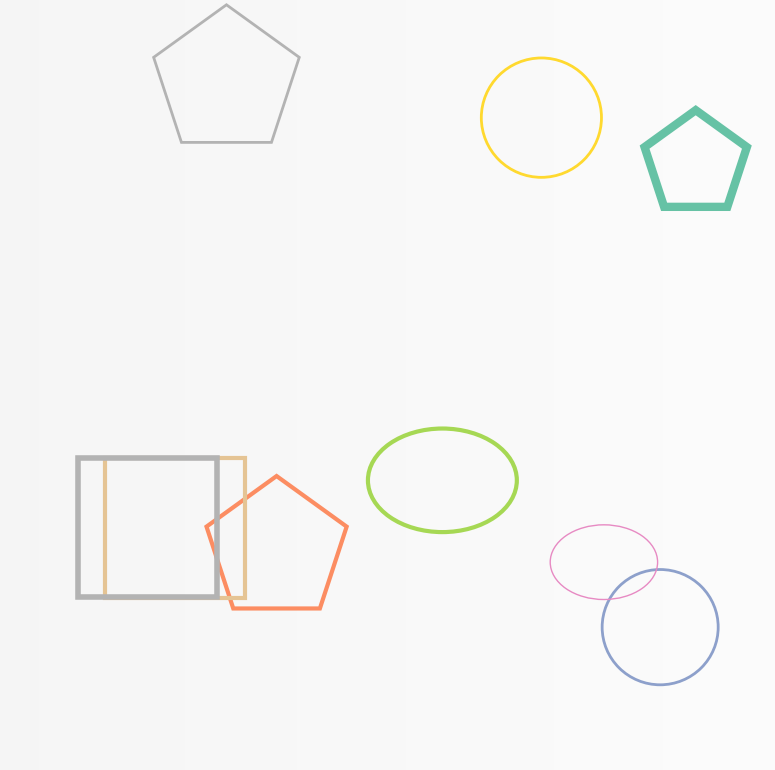[{"shape": "pentagon", "thickness": 3, "radius": 0.35, "center": [0.898, 0.788]}, {"shape": "pentagon", "thickness": 1.5, "radius": 0.48, "center": [0.357, 0.287]}, {"shape": "circle", "thickness": 1, "radius": 0.37, "center": [0.852, 0.186]}, {"shape": "oval", "thickness": 0.5, "radius": 0.35, "center": [0.779, 0.27]}, {"shape": "oval", "thickness": 1.5, "radius": 0.48, "center": [0.571, 0.376]}, {"shape": "circle", "thickness": 1, "radius": 0.39, "center": [0.699, 0.847]}, {"shape": "square", "thickness": 1.5, "radius": 0.45, "center": [0.225, 0.314]}, {"shape": "square", "thickness": 2, "radius": 0.45, "center": [0.19, 0.315]}, {"shape": "pentagon", "thickness": 1, "radius": 0.49, "center": [0.292, 0.895]}]